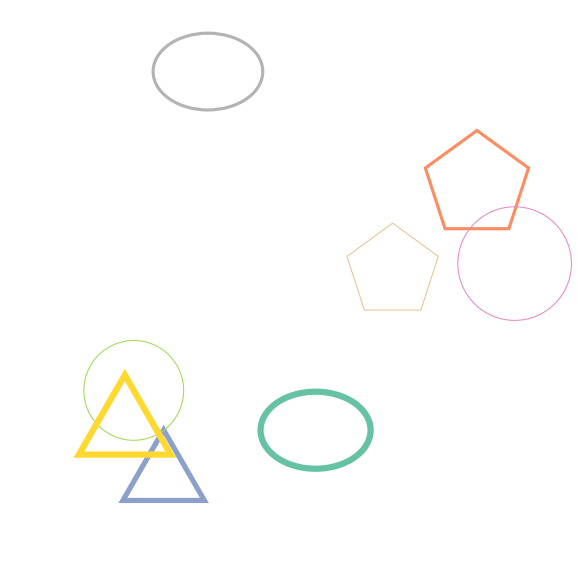[{"shape": "oval", "thickness": 3, "radius": 0.48, "center": [0.546, 0.254]}, {"shape": "pentagon", "thickness": 1.5, "radius": 0.47, "center": [0.826, 0.679]}, {"shape": "triangle", "thickness": 2.5, "radius": 0.41, "center": [0.283, 0.173]}, {"shape": "circle", "thickness": 0.5, "radius": 0.49, "center": [0.891, 0.543]}, {"shape": "circle", "thickness": 0.5, "radius": 0.43, "center": [0.232, 0.323]}, {"shape": "triangle", "thickness": 3, "radius": 0.46, "center": [0.216, 0.258]}, {"shape": "pentagon", "thickness": 0.5, "radius": 0.42, "center": [0.68, 0.529]}, {"shape": "oval", "thickness": 1.5, "radius": 0.47, "center": [0.36, 0.875]}]